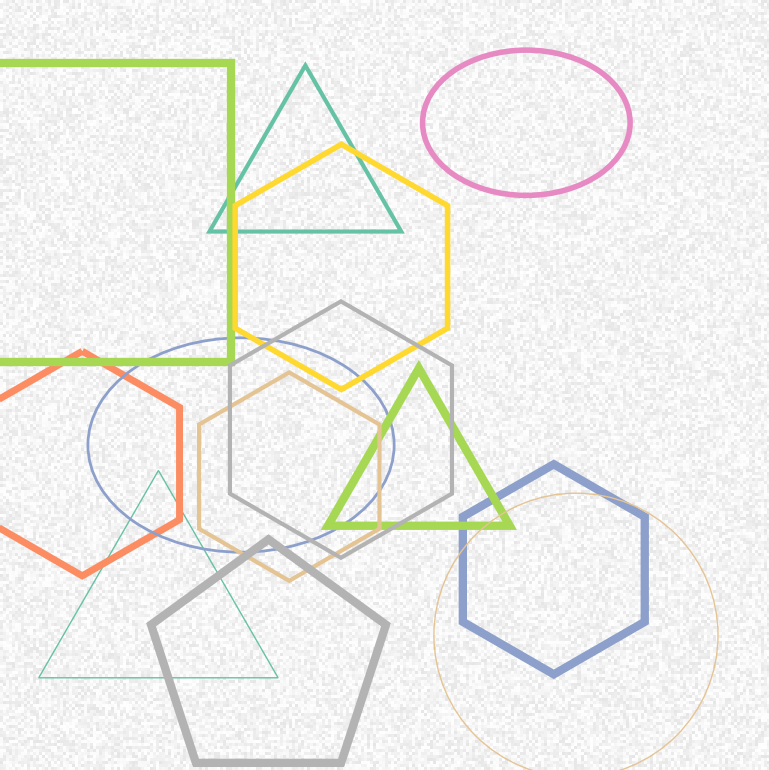[{"shape": "triangle", "thickness": 1.5, "radius": 0.72, "center": [0.397, 0.771]}, {"shape": "triangle", "thickness": 0.5, "radius": 0.9, "center": [0.206, 0.209]}, {"shape": "hexagon", "thickness": 2.5, "radius": 0.73, "center": [0.107, 0.398]}, {"shape": "oval", "thickness": 1, "radius": 0.99, "center": [0.313, 0.422]}, {"shape": "hexagon", "thickness": 3, "radius": 0.68, "center": [0.719, 0.261]}, {"shape": "oval", "thickness": 2, "radius": 0.67, "center": [0.684, 0.841]}, {"shape": "triangle", "thickness": 3, "radius": 0.68, "center": [0.544, 0.385]}, {"shape": "square", "thickness": 3, "radius": 0.97, "center": [0.106, 0.724]}, {"shape": "hexagon", "thickness": 2, "radius": 0.8, "center": [0.443, 0.653]}, {"shape": "hexagon", "thickness": 1.5, "radius": 0.68, "center": [0.376, 0.381]}, {"shape": "circle", "thickness": 0.5, "radius": 0.92, "center": [0.748, 0.175]}, {"shape": "hexagon", "thickness": 1.5, "radius": 0.83, "center": [0.443, 0.442]}, {"shape": "pentagon", "thickness": 3, "radius": 0.8, "center": [0.349, 0.139]}]